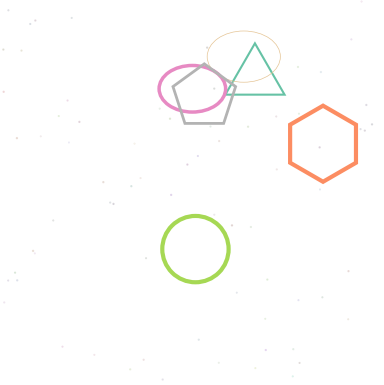[{"shape": "triangle", "thickness": 1.5, "radius": 0.44, "center": [0.662, 0.799]}, {"shape": "hexagon", "thickness": 3, "radius": 0.49, "center": [0.839, 0.627]}, {"shape": "oval", "thickness": 2.5, "radius": 0.43, "center": [0.5, 0.769]}, {"shape": "circle", "thickness": 3, "radius": 0.43, "center": [0.508, 0.353]}, {"shape": "oval", "thickness": 0.5, "radius": 0.48, "center": [0.633, 0.853]}, {"shape": "pentagon", "thickness": 2, "radius": 0.43, "center": [0.531, 0.749]}]